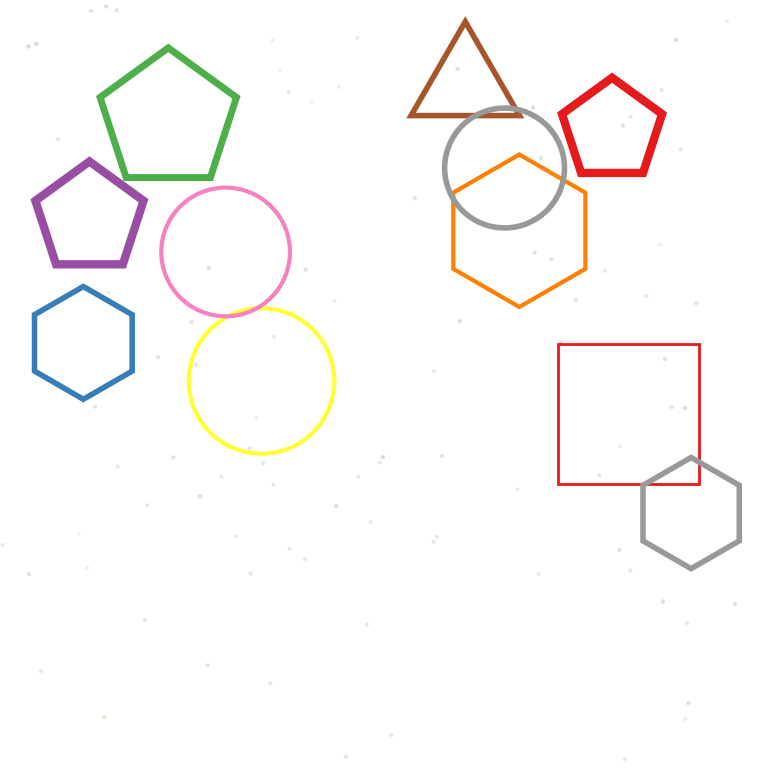[{"shape": "pentagon", "thickness": 3, "radius": 0.34, "center": [0.795, 0.831]}, {"shape": "square", "thickness": 1, "radius": 0.46, "center": [0.816, 0.462]}, {"shape": "hexagon", "thickness": 2, "radius": 0.37, "center": [0.108, 0.555]}, {"shape": "pentagon", "thickness": 2.5, "radius": 0.47, "center": [0.219, 0.845]}, {"shape": "pentagon", "thickness": 3, "radius": 0.37, "center": [0.116, 0.716]}, {"shape": "hexagon", "thickness": 1.5, "radius": 0.5, "center": [0.674, 0.7]}, {"shape": "circle", "thickness": 1.5, "radius": 0.47, "center": [0.34, 0.505]}, {"shape": "triangle", "thickness": 2, "radius": 0.41, "center": [0.604, 0.891]}, {"shape": "circle", "thickness": 1.5, "radius": 0.42, "center": [0.293, 0.673]}, {"shape": "circle", "thickness": 2, "radius": 0.39, "center": [0.655, 0.782]}, {"shape": "hexagon", "thickness": 2, "radius": 0.36, "center": [0.898, 0.334]}]